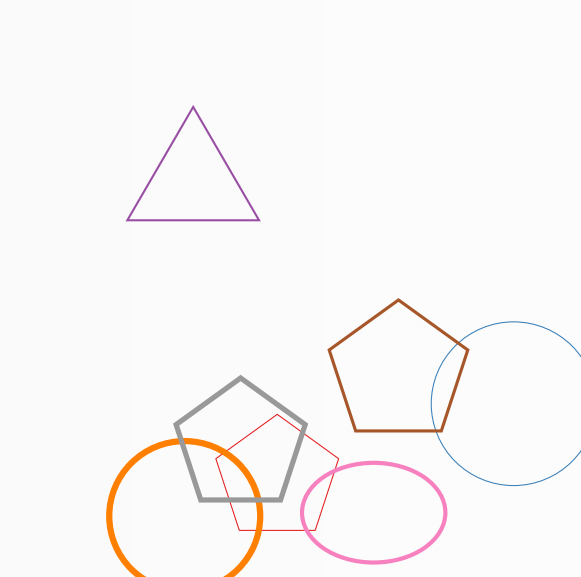[{"shape": "pentagon", "thickness": 0.5, "radius": 0.56, "center": [0.477, 0.171]}, {"shape": "circle", "thickness": 0.5, "radius": 0.71, "center": [0.884, 0.3]}, {"shape": "triangle", "thickness": 1, "radius": 0.65, "center": [0.332, 0.683]}, {"shape": "circle", "thickness": 3, "radius": 0.65, "center": [0.318, 0.105]}, {"shape": "pentagon", "thickness": 1.5, "radius": 0.63, "center": [0.686, 0.354]}, {"shape": "oval", "thickness": 2, "radius": 0.62, "center": [0.643, 0.111]}, {"shape": "pentagon", "thickness": 2.5, "radius": 0.58, "center": [0.414, 0.228]}]